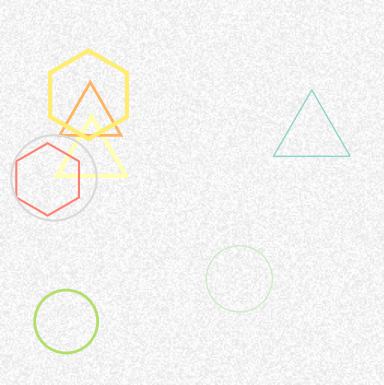[{"shape": "triangle", "thickness": 1, "radius": 0.58, "center": [0.81, 0.651]}, {"shape": "triangle", "thickness": 3, "radius": 0.52, "center": [0.238, 0.595]}, {"shape": "hexagon", "thickness": 1.5, "radius": 0.47, "center": [0.124, 0.534]}, {"shape": "triangle", "thickness": 2, "radius": 0.46, "center": [0.235, 0.694]}, {"shape": "circle", "thickness": 2, "radius": 0.41, "center": [0.172, 0.165]}, {"shape": "circle", "thickness": 1.5, "radius": 0.55, "center": [0.14, 0.538]}, {"shape": "circle", "thickness": 1, "radius": 0.43, "center": [0.622, 0.276]}, {"shape": "hexagon", "thickness": 3, "radius": 0.57, "center": [0.23, 0.754]}]